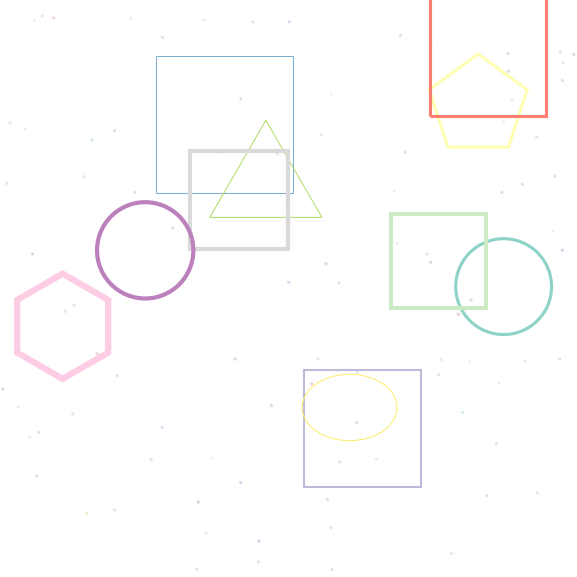[{"shape": "circle", "thickness": 1.5, "radius": 0.41, "center": [0.872, 0.503]}, {"shape": "pentagon", "thickness": 1.5, "radius": 0.45, "center": [0.828, 0.816]}, {"shape": "square", "thickness": 1, "radius": 0.51, "center": [0.628, 0.257]}, {"shape": "square", "thickness": 1.5, "radius": 0.5, "center": [0.845, 0.9]}, {"shape": "square", "thickness": 0.5, "radius": 0.59, "center": [0.389, 0.783]}, {"shape": "triangle", "thickness": 0.5, "radius": 0.56, "center": [0.46, 0.679]}, {"shape": "hexagon", "thickness": 3, "radius": 0.46, "center": [0.109, 0.434]}, {"shape": "square", "thickness": 2, "radius": 0.43, "center": [0.414, 0.653]}, {"shape": "circle", "thickness": 2, "radius": 0.42, "center": [0.251, 0.566]}, {"shape": "square", "thickness": 2, "radius": 0.41, "center": [0.759, 0.548]}, {"shape": "oval", "thickness": 0.5, "radius": 0.41, "center": [0.605, 0.294]}]